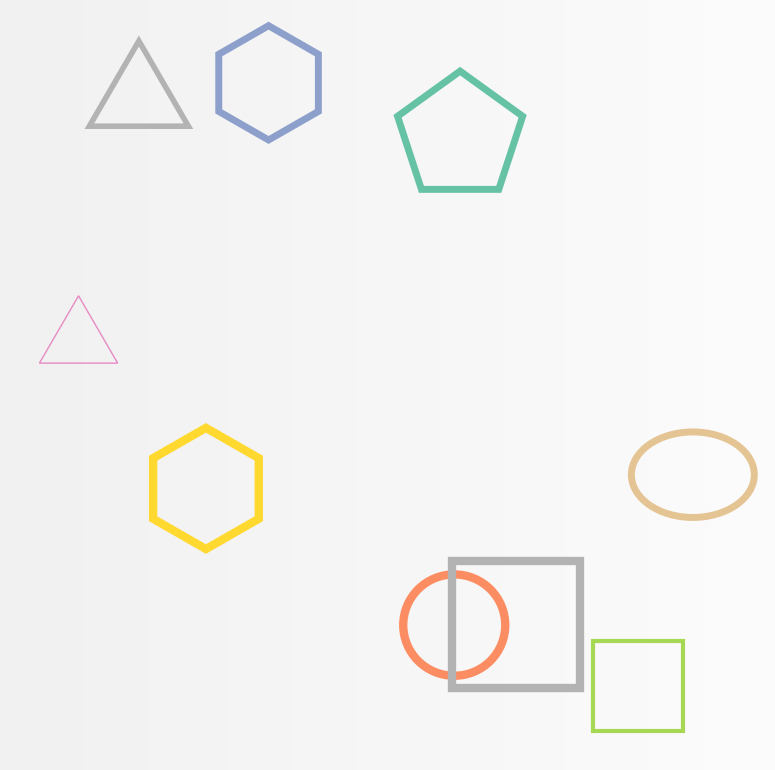[{"shape": "pentagon", "thickness": 2.5, "radius": 0.42, "center": [0.594, 0.823]}, {"shape": "circle", "thickness": 3, "radius": 0.33, "center": [0.586, 0.188]}, {"shape": "hexagon", "thickness": 2.5, "radius": 0.37, "center": [0.347, 0.892]}, {"shape": "triangle", "thickness": 0.5, "radius": 0.29, "center": [0.101, 0.558]}, {"shape": "square", "thickness": 1.5, "radius": 0.29, "center": [0.823, 0.109]}, {"shape": "hexagon", "thickness": 3, "radius": 0.39, "center": [0.266, 0.366]}, {"shape": "oval", "thickness": 2.5, "radius": 0.4, "center": [0.894, 0.384]}, {"shape": "square", "thickness": 3, "radius": 0.41, "center": [0.665, 0.189]}, {"shape": "triangle", "thickness": 2, "radius": 0.37, "center": [0.179, 0.873]}]